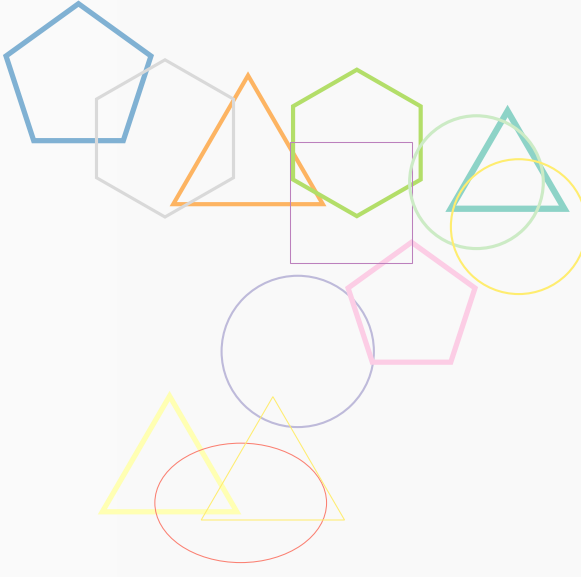[{"shape": "triangle", "thickness": 3, "radius": 0.56, "center": [0.873, 0.694]}, {"shape": "triangle", "thickness": 2.5, "radius": 0.67, "center": [0.292, 0.18]}, {"shape": "circle", "thickness": 1, "radius": 0.66, "center": [0.512, 0.391]}, {"shape": "oval", "thickness": 0.5, "radius": 0.74, "center": [0.414, 0.128]}, {"shape": "pentagon", "thickness": 2.5, "radius": 0.66, "center": [0.135, 0.862]}, {"shape": "triangle", "thickness": 2, "radius": 0.74, "center": [0.427, 0.72]}, {"shape": "hexagon", "thickness": 2, "radius": 0.63, "center": [0.614, 0.752]}, {"shape": "pentagon", "thickness": 2.5, "radius": 0.57, "center": [0.708, 0.465]}, {"shape": "hexagon", "thickness": 1.5, "radius": 0.68, "center": [0.284, 0.759]}, {"shape": "square", "thickness": 0.5, "radius": 0.52, "center": [0.604, 0.649]}, {"shape": "circle", "thickness": 1.5, "radius": 0.57, "center": [0.82, 0.684]}, {"shape": "triangle", "thickness": 0.5, "radius": 0.71, "center": [0.469, 0.17]}, {"shape": "circle", "thickness": 1, "radius": 0.58, "center": [0.892, 0.607]}]